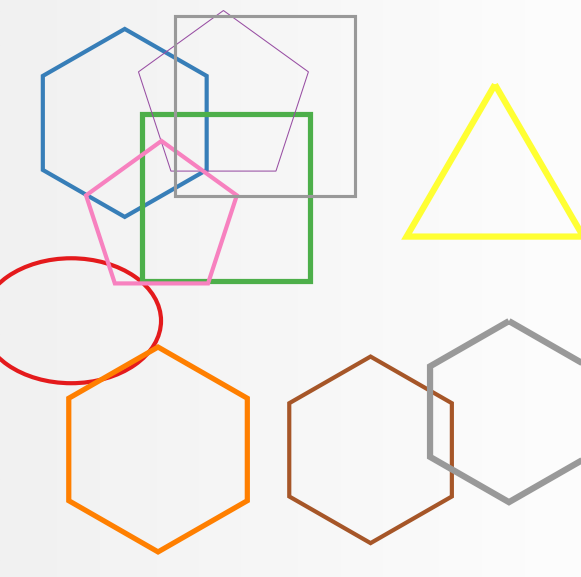[{"shape": "oval", "thickness": 2, "radius": 0.77, "center": [0.123, 0.444]}, {"shape": "hexagon", "thickness": 2, "radius": 0.81, "center": [0.215, 0.786]}, {"shape": "square", "thickness": 2.5, "radius": 0.72, "center": [0.388, 0.658]}, {"shape": "pentagon", "thickness": 0.5, "radius": 0.77, "center": [0.384, 0.827]}, {"shape": "hexagon", "thickness": 2.5, "radius": 0.89, "center": [0.272, 0.221]}, {"shape": "triangle", "thickness": 3, "radius": 0.88, "center": [0.852, 0.677]}, {"shape": "hexagon", "thickness": 2, "radius": 0.81, "center": [0.638, 0.22]}, {"shape": "pentagon", "thickness": 2, "radius": 0.68, "center": [0.278, 0.619]}, {"shape": "square", "thickness": 1.5, "radius": 0.78, "center": [0.456, 0.815]}, {"shape": "hexagon", "thickness": 3, "radius": 0.78, "center": [0.876, 0.286]}]